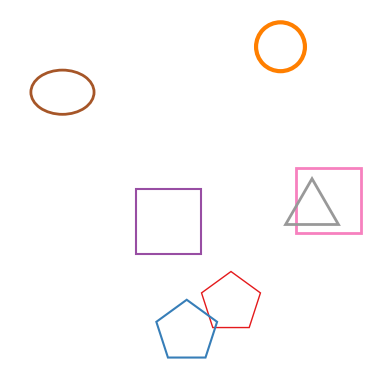[{"shape": "pentagon", "thickness": 1, "radius": 0.4, "center": [0.6, 0.214]}, {"shape": "pentagon", "thickness": 1.5, "radius": 0.41, "center": [0.485, 0.138]}, {"shape": "square", "thickness": 1.5, "radius": 0.43, "center": [0.438, 0.425]}, {"shape": "circle", "thickness": 3, "radius": 0.32, "center": [0.729, 0.879]}, {"shape": "oval", "thickness": 2, "radius": 0.41, "center": [0.162, 0.76]}, {"shape": "square", "thickness": 2, "radius": 0.42, "center": [0.852, 0.478]}, {"shape": "triangle", "thickness": 2, "radius": 0.4, "center": [0.81, 0.457]}]